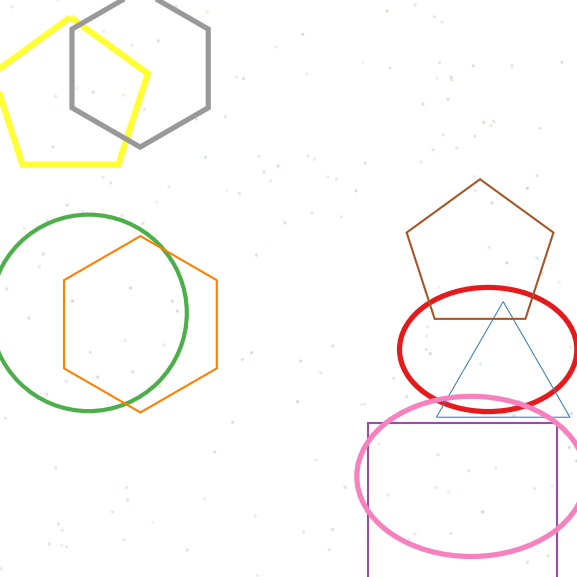[{"shape": "oval", "thickness": 2.5, "radius": 0.77, "center": [0.845, 0.394]}, {"shape": "triangle", "thickness": 0.5, "radius": 0.67, "center": [0.871, 0.343]}, {"shape": "circle", "thickness": 2, "radius": 0.85, "center": [0.153, 0.457]}, {"shape": "square", "thickness": 1, "radius": 0.82, "center": [0.801, 0.102]}, {"shape": "hexagon", "thickness": 1, "radius": 0.76, "center": [0.243, 0.438]}, {"shape": "pentagon", "thickness": 3, "radius": 0.71, "center": [0.122, 0.828]}, {"shape": "pentagon", "thickness": 1, "radius": 0.67, "center": [0.831, 0.555]}, {"shape": "oval", "thickness": 2.5, "radius": 0.99, "center": [0.816, 0.174]}, {"shape": "hexagon", "thickness": 2.5, "radius": 0.68, "center": [0.243, 0.881]}]